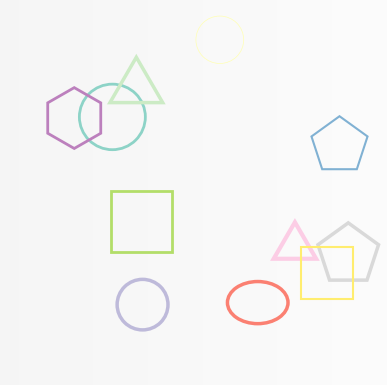[{"shape": "circle", "thickness": 2, "radius": 0.43, "center": [0.29, 0.696]}, {"shape": "circle", "thickness": 0.5, "radius": 0.31, "center": [0.567, 0.897]}, {"shape": "circle", "thickness": 2.5, "radius": 0.33, "center": [0.368, 0.209]}, {"shape": "oval", "thickness": 2.5, "radius": 0.39, "center": [0.665, 0.214]}, {"shape": "pentagon", "thickness": 1.5, "radius": 0.38, "center": [0.876, 0.622]}, {"shape": "square", "thickness": 2, "radius": 0.4, "center": [0.365, 0.424]}, {"shape": "triangle", "thickness": 3, "radius": 0.32, "center": [0.761, 0.36]}, {"shape": "pentagon", "thickness": 2.5, "radius": 0.41, "center": [0.899, 0.339]}, {"shape": "hexagon", "thickness": 2, "radius": 0.4, "center": [0.192, 0.693]}, {"shape": "triangle", "thickness": 2.5, "radius": 0.39, "center": [0.352, 0.773]}, {"shape": "square", "thickness": 1.5, "radius": 0.33, "center": [0.844, 0.291]}]